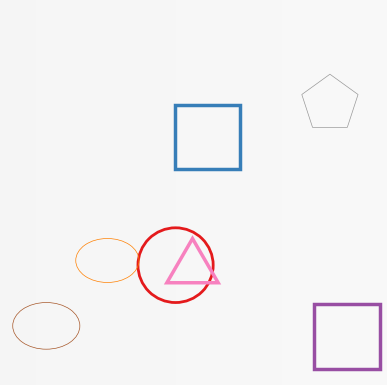[{"shape": "circle", "thickness": 2, "radius": 0.49, "center": [0.453, 0.311]}, {"shape": "square", "thickness": 2.5, "radius": 0.42, "center": [0.535, 0.643]}, {"shape": "square", "thickness": 2.5, "radius": 0.42, "center": [0.895, 0.127]}, {"shape": "oval", "thickness": 0.5, "radius": 0.41, "center": [0.277, 0.323]}, {"shape": "oval", "thickness": 0.5, "radius": 0.43, "center": [0.119, 0.154]}, {"shape": "triangle", "thickness": 2.5, "radius": 0.38, "center": [0.497, 0.304]}, {"shape": "pentagon", "thickness": 0.5, "radius": 0.38, "center": [0.851, 0.731]}]